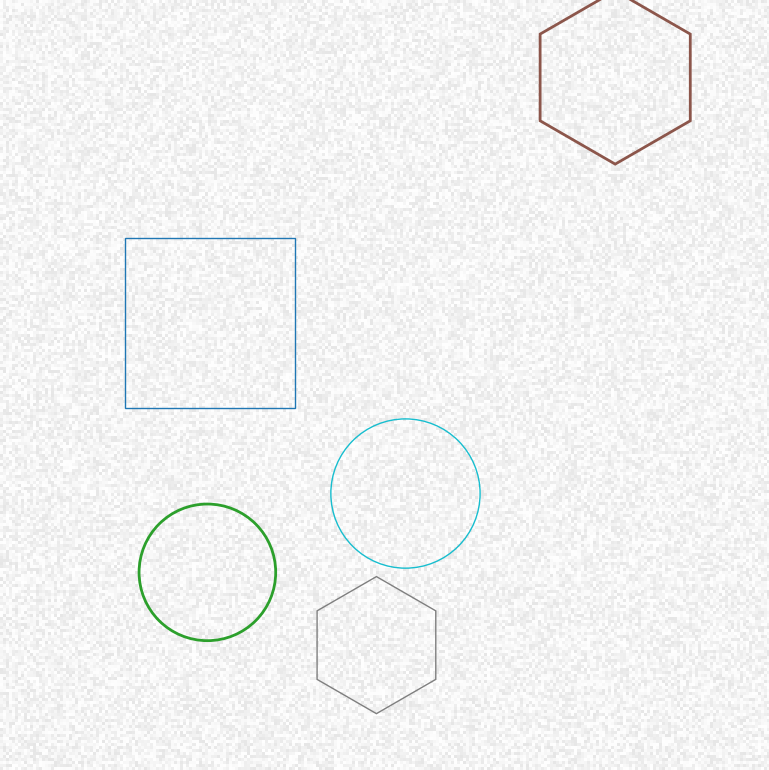[{"shape": "square", "thickness": 0.5, "radius": 0.55, "center": [0.273, 0.581]}, {"shape": "circle", "thickness": 1, "radius": 0.44, "center": [0.269, 0.257]}, {"shape": "hexagon", "thickness": 1, "radius": 0.56, "center": [0.799, 0.899]}, {"shape": "hexagon", "thickness": 0.5, "radius": 0.45, "center": [0.489, 0.162]}, {"shape": "circle", "thickness": 0.5, "radius": 0.48, "center": [0.527, 0.359]}]